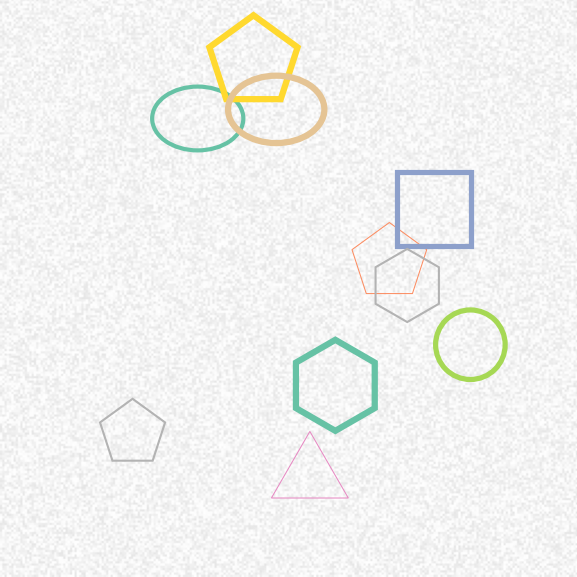[{"shape": "oval", "thickness": 2, "radius": 0.39, "center": [0.342, 0.794]}, {"shape": "hexagon", "thickness": 3, "radius": 0.39, "center": [0.581, 0.332]}, {"shape": "pentagon", "thickness": 0.5, "radius": 0.34, "center": [0.674, 0.546]}, {"shape": "square", "thickness": 2.5, "radius": 0.32, "center": [0.752, 0.637]}, {"shape": "triangle", "thickness": 0.5, "radius": 0.38, "center": [0.537, 0.175]}, {"shape": "circle", "thickness": 2.5, "radius": 0.3, "center": [0.815, 0.402]}, {"shape": "pentagon", "thickness": 3, "radius": 0.4, "center": [0.439, 0.892]}, {"shape": "oval", "thickness": 3, "radius": 0.42, "center": [0.478, 0.81]}, {"shape": "hexagon", "thickness": 1, "radius": 0.32, "center": [0.705, 0.505]}, {"shape": "pentagon", "thickness": 1, "radius": 0.3, "center": [0.23, 0.249]}]